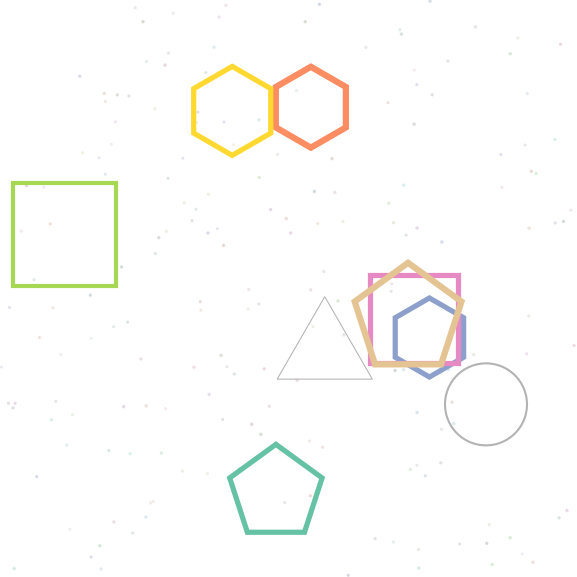[{"shape": "pentagon", "thickness": 2.5, "radius": 0.42, "center": [0.478, 0.146]}, {"shape": "hexagon", "thickness": 3, "radius": 0.35, "center": [0.538, 0.814]}, {"shape": "hexagon", "thickness": 2.5, "radius": 0.34, "center": [0.744, 0.415]}, {"shape": "square", "thickness": 2.5, "radius": 0.38, "center": [0.716, 0.447]}, {"shape": "square", "thickness": 2, "radius": 0.45, "center": [0.112, 0.593]}, {"shape": "hexagon", "thickness": 2.5, "radius": 0.39, "center": [0.402, 0.807]}, {"shape": "pentagon", "thickness": 3, "radius": 0.49, "center": [0.707, 0.447]}, {"shape": "circle", "thickness": 1, "radius": 0.35, "center": [0.842, 0.299]}, {"shape": "triangle", "thickness": 0.5, "radius": 0.48, "center": [0.562, 0.39]}]